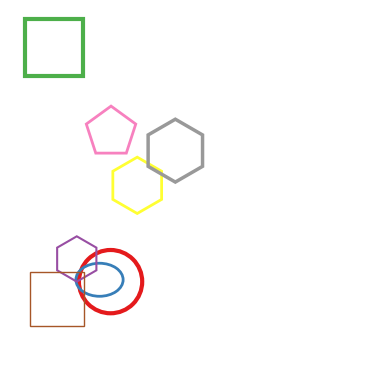[{"shape": "circle", "thickness": 3, "radius": 0.41, "center": [0.287, 0.268]}, {"shape": "oval", "thickness": 2, "radius": 0.31, "center": [0.259, 0.273]}, {"shape": "square", "thickness": 3, "radius": 0.37, "center": [0.141, 0.876]}, {"shape": "hexagon", "thickness": 1.5, "radius": 0.29, "center": [0.199, 0.327]}, {"shape": "hexagon", "thickness": 2, "radius": 0.37, "center": [0.356, 0.519]}, {"shape": "square", "thickness": 1, "radius": 0.35, "center": [0.149, 0.222]}, {"shape": "pentagon", "thickness": 2, "radius": 0.34, "center": [0.288, 0.657]}, {"shape": "hexagon", "thickness": 2.5, "radius": 0.41, "center": [0.455, 0.609]}]